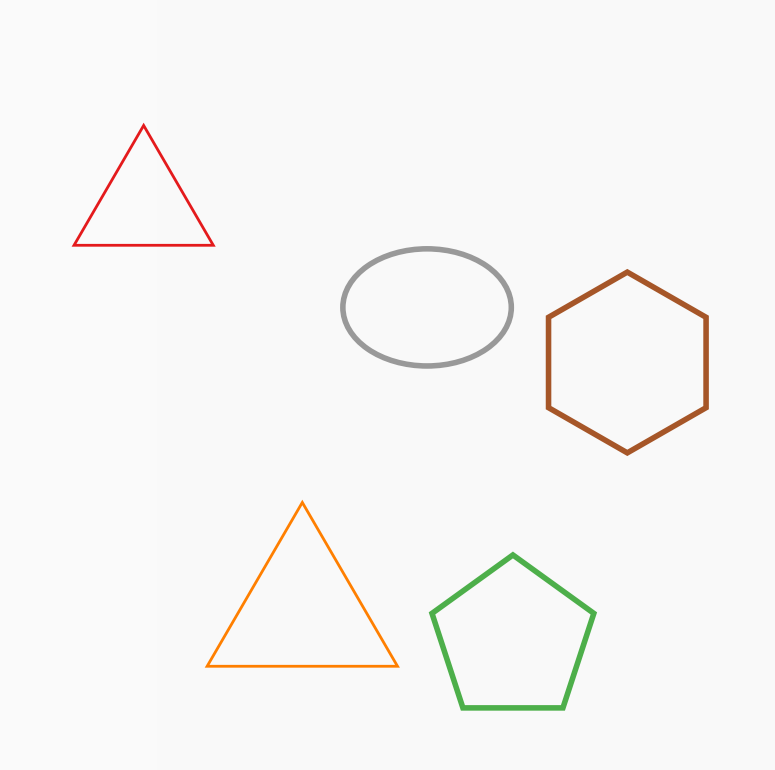[{"shape": "triangle", "thickness": 1, "radius": 0.52, "center": [0.185, 0.733]}, {"shape": "pentagon", "thickness": 2, "radius": 0.55, "center": [0.662, 0.169]}, {"shape": "triangle", "thickness": 1, "radius": 0.71, "center": [0.39, 0.206]}, {"shape": "hexagon", "thickness": 2, "radius": 0.59, "center": [0.809, 0.529]}, {"shape": "oval", "thickness": 2, "radius": 0.54, "center": [0.551, 0.601]}]